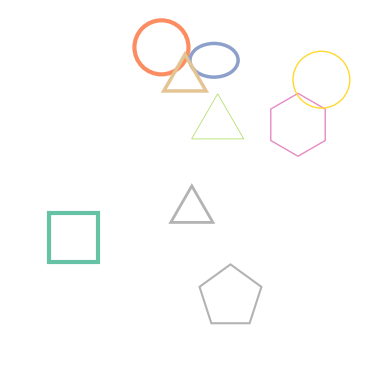[{"shape": "square", "thickness": 3, "radius": 0.32, "center": [0.19, 0.382]}, {"shape": "circle", "thickness": 3, "radius": 0.35, "center": [0.419, 0.877]}, {"shape": "oval", "thickness": 2.5, "radius": 0.31, "center": [0.556, 0.843]}, {"shape": "hexagon", "thickness": 1, "radius": 0.41, "center": [0.774, 0.676]}, {"shape": "triangle", "thickness": 0.5, "radius": 0.39, "center": [0.565, 0.678]}, {"shape": "circle", "thickness": 1, "radius": 0.37, "center": [0.835, 0.793]}, {"shape": "triangle", "thickness": 2.5, "radius": 0.32, "center": [0.48, 0.795]}, {"shape": "pentagon", "thickness": 1.5, "radius": 0.42, "center": [0.599, 0.229]}, {"shape": "triangle", "thickness": 2, "radius": 0.32, "center": [0.498, 0.454]}]